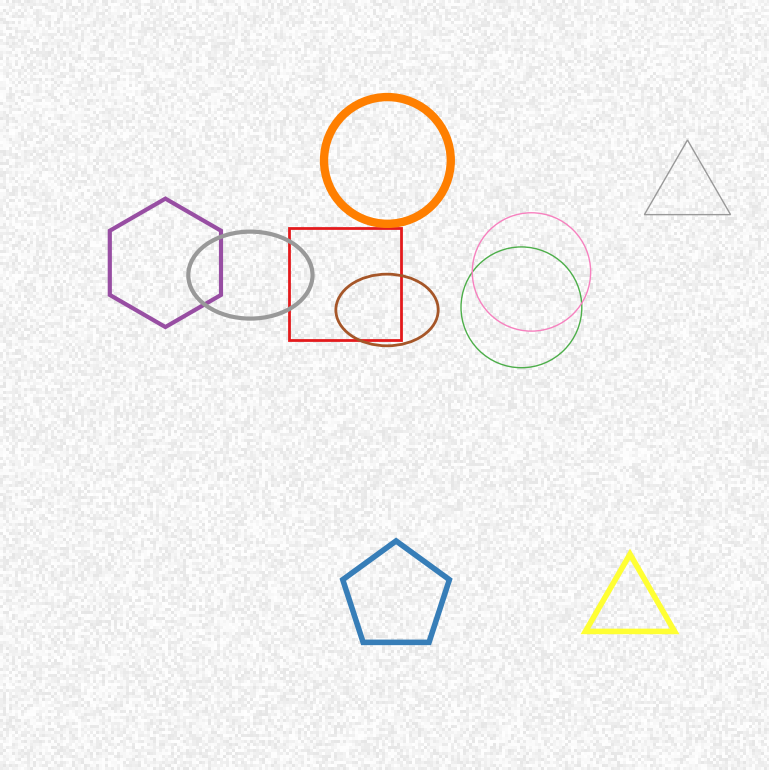[{"shape": "square", "thickness": 1, "radius": 0.36, "center": [0.448, 0.631]}, {"shape": "pentagon", "thickness": 2, "radius": 0.36, "center": [0.514, 0.225]}, {"shape": "circle", "thickness": 0.5, "radius": 0.39, "center": [0.677, 0.601]}, {"shape": "hexagon", "thickness": 1.5, "radius": 0.42, "center": [0.215, 0.659]}, {"shape": "circle", "thickness": 3, "radius": 0.41, "center": [0.503, 0.792]}, {"shape": "triangle", "thickness": 2, "radius": 0.33, "center": [0.818, 0.213]}, {"shape": "oval", "thickness": 1, "radius": 0.33, "center": [0.503, 0.597]}, {"shape": "circle", "thickness": 0.5, "radius": 0.38, "center": [0.69, 0.647]}, {"shape": "triangle", "thickness": 0.5, "radius": 0.32, "center": [0.893, 0.754]}, {"shape": "oval", "thickness": 1.5, "radius": 0.4, "center": [0.325, 0.643]}]